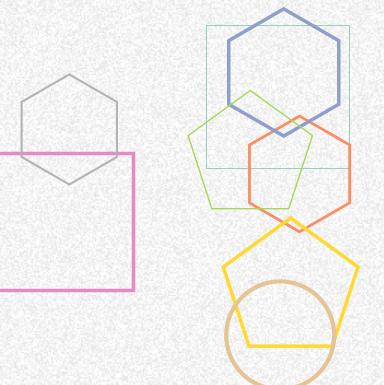[{"shape": "square", "thickness": 0.5, "radius": 0.93, "center": [0.721, 0.748]}, {"shape": "hexagon", "thickness": 2, "radius": 0.75, "center": [0.778, 0.548]}, {"shape": "hexagon", "thickness": 2.5, "radius": 0.83, "center": [0.737, 0.812]}, {"shape": "square", "thickness": 2.5, "radius": 0.89, "center": [0.167, 0.425]}, {"shape": "pentagon", "thickness": 1, "radius": 0.85, "center": [0.65, 0.595]}, {"shape": "pentagon", "thickness": 2.5, "radius": 0.92, "center": [0.755, 0.25]}, {"shape": "circle", "thickness": 3, "radius": 0.7, "center": [0.728, 0.129]}, {"shape": "hexagon", "thickness": 1.5, "radius": 0.71, "center": [0.18, 0.664]}]